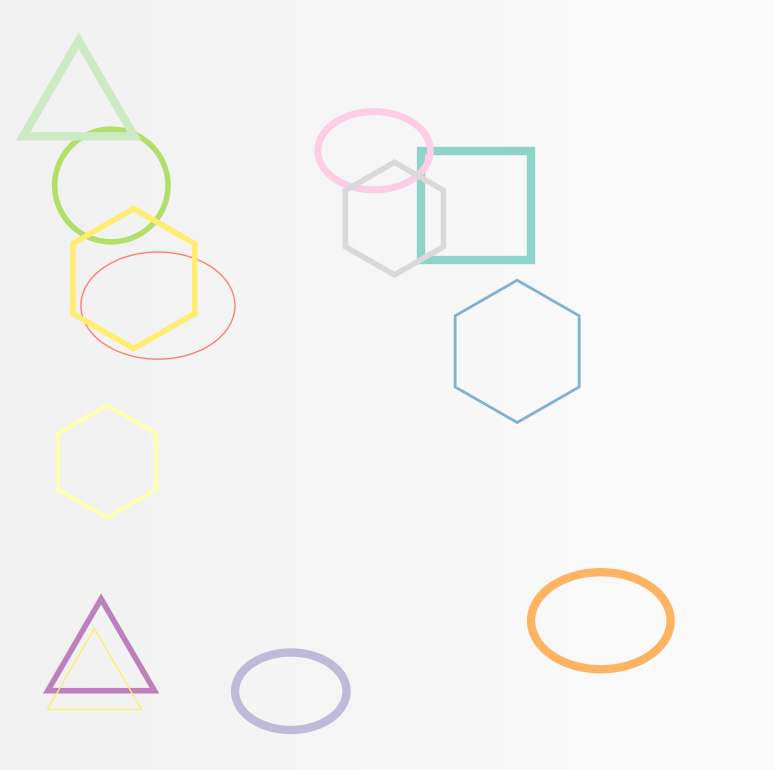[{"shape": "square", "thickness": 3, "radius": 0.36, "center": [0.614, 0.733]}, {"shape": "hexagon", "thickness": 1.5, "radius": 0.36, "center": [0.138, 0.401]}, {"shape": "oval", "thickness": 3, "radius": 0.36, "center": [0.375, 0.102]}, {"shape": "oval", "thickness": 0.5, "radius": 0.5, "center": [0.204, 0.603]}, {"shape": "hexagon", "thickness": 1, "radius": 0.46, "center": [0.667, 0.544]}, {"shape": "oval", "thickness": 3, "radius": 0.45, "center": [0.775, 0.194]}, {"shape": "circle", "thickness": 2, "radius": 0.37, "center": [0.144, 0.759]}, {"shape": "oval", "thickness": 2.5, "radius": 0.36, "center": [0.483, 0.804]}, {"shape": "hexagon", "thickness": 2, "radius": 0.37, "center": [0.509, 0.716]}, {"shape": "triangle", "thickness": 2, "radius": 0.4, "center": [0.13, 0.143]}, {"shape": "triangle", "thickness": 3, "radius": 0.41, "center": [0.102, 0.864]}, {"shape": "triangle", "thickness": 0.5, "radius": 0.35, "center": [0.122, 0.114]}, {"shape": "hexagon", "thickness": 2, "radius": 0.45, "center": [0.173, 0.638]}]